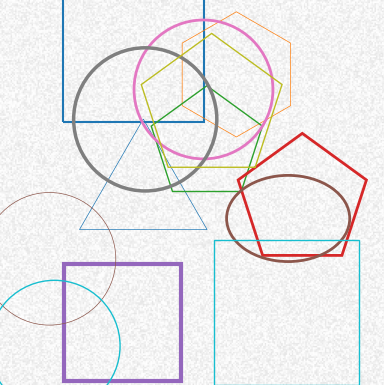[{"shape": "triangle", "thickness": 0.5, "radius": 0.96, "center": [0.372, 0.499]}, {"shape": "square", "thickness": 1.5, "radius": 0.91, "center": [0.347, 0.864]}, {"shape": "hexagon", "thickness": 0.5, "radius": 0.81, "center": [0.614, 0.807]}, {"shape": "pentagon", "thickness": 1, "radius": 0.76, "center": [0.537, 0.625]}, {"shape": "pentagon", "thickness": 2, "radius": 0.88, "center": [0.785, 0.478]}, {"shape": "square", "thickness": 3, "radius": 0.76, "center": [0.317, 0.161]}, {"shape": "circle", "thickness": 0.5, "radius": 0.86, "center": [0.128, 0.328]}, {"shape": "oval", "thickness": 2, "radius": 0.8, "center": [0.748, 0.433]}, {"shape": "circle", "thickness": 2, "radius": 0.9, "center": [0.529, 0.768]}, {"shape": "circle", "thickness": 2.5, "radius": 0.93, "center": [0.377, 0.69]}, {"shape": "pentagon", "thickness": 1, "radius": 0.96, "center": [0.55, 0.721]}, {"shape": "circle", "thickness": 1, "radius": 0.85, "center": [0.142, 0.102]}, {"shape": "square", "thickness": 1, "radius": 0.94, "center": [0.744, 0.189]}]